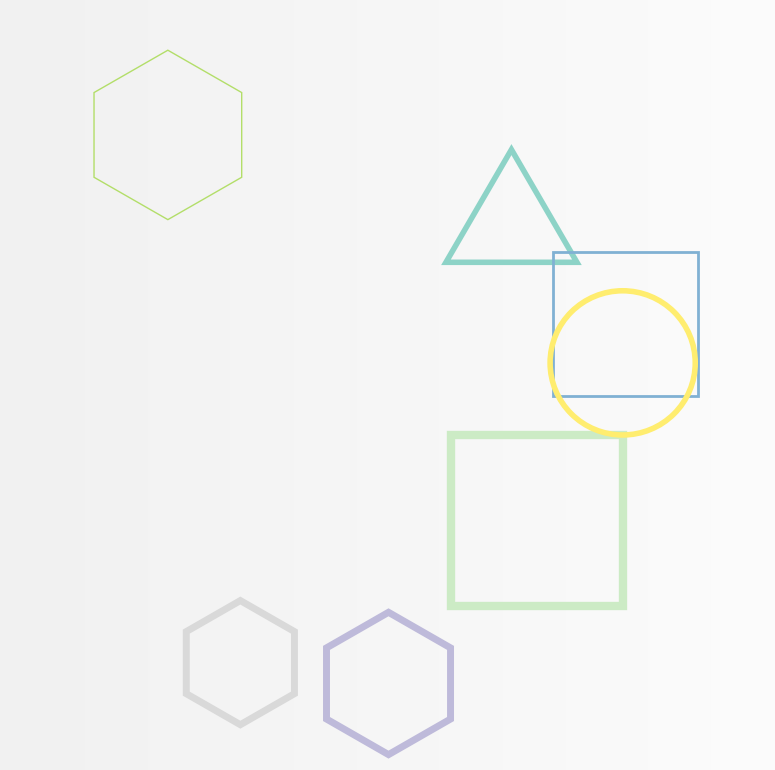[{"shape": "triangle", "thickness": 2, "radius": 0.49, "center": [0.66, 0.708]}, {"shape": "hexagon", "thickness": 2.5, "radius": 0.46, "center": [0.501, 0.112]}, {"shape": "square", "thickness": 1, "radius": 0.47, "center": [0.807, 0.58]}, {"shape": "hexagon", "thickness": 0.5, "radius": 0.55, "center": [0.217, 0.825]}, {"shape": "hexagon", "thickness": 2.5, "radius": 0.4, "center": [0.31, 0.139]}, {"shape": "square", "thickness": 3, "radius": 0.55, "center": [0.693, 0.324]}, {"shape": "circle", "thickness": 2, "radius": 0.47, "center": [0.803, 0.529]}]